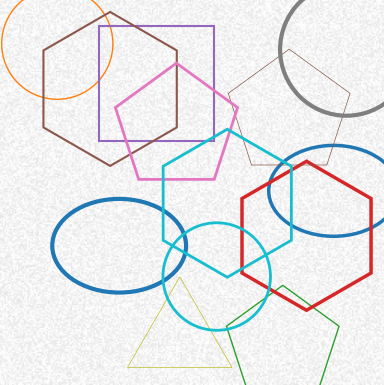[{"shape": "oval", "thickness": 3, "radius": 0.87, "center": [0.31, 0.362]}, {"shape": "oval", "thickness": 2.5, "radius": 0.84, "center": [0.867, 0.504]}, {"shape": "circle", "thickness": 1, "radius": 0.72, "center": [0.149, 0.887]}, {"shape": "pentagon", "thickness": 1, "radius": 0.77, "center": [0.734, 0.105]}, {"shape": "hexagon", "thickness": 2.5, "radius": 0.97, "center": [0.796, 0.388]}, {"shape": "square", "thickness": 1.5, "radius": 0.75, "center": [0.406, 0.784]}, {"shape": "hexagon", "thickness": 1.5, "radius": 1.0, "center": [0.286, 0.769]}, {"shape": "pentagon", "thickness": 0.5, "radius": 0.83, "center": [0.751, 0.706]}, {"shape": "pentagon", "thickness": 2, "radius": 0.83, "center": [0.458, 0.669]}, {"shape": "circle", "thickness": 3, "radius": 0.86, "center": [0.9, 0.872]}, {"shape": "triangle", "thickness": 0.5, "radius": 0.78, "center": [0.467, 0.124]}, {"shape": "circle", "thickness": 2, "radius": 0.7, "center": [0.563, 0.282]}, {"shape": "hexagon", "thickness": 2, "radius": 0.96, "center": [0.59, 0.472]}]